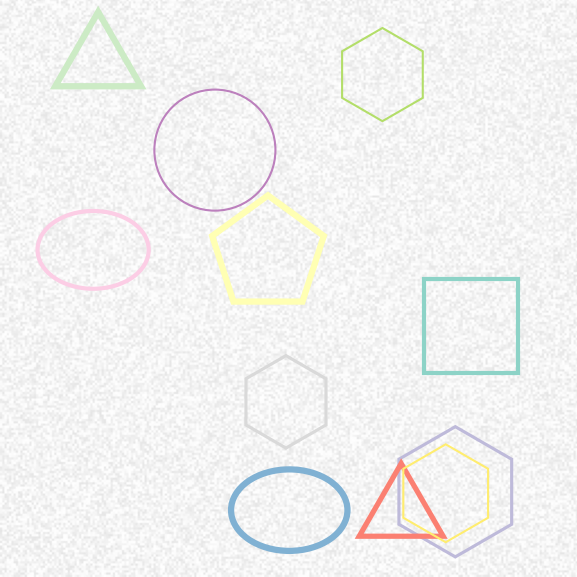[{"shape": "square", "thickness": 2, "radius": 0.41, "center": [0.816, 0.435]}, {"shape": "pentagon", "thickness": 3, "radius": 0.51, "center": [0.464, 0.559]}, {"shape": "hexagon", "thickness": 1.5, "radius": 0.56, "center": [0.788, 0.148]}, {"shape": "triangle", "thickness": 2.5, "radius": 0.42, "center": [0.695, 0.113]}, {"shape": "oval", "thickness": 3, "radius": 0.5, "center": [0.501, 0.116]}, {"shape": "hexagon", "thickness": 1, "radius": 0.4, "center": [0.662, 0.87]}, {"shape": "oval", "thickness": 2, "radius": 0.48, "center": [0.161, 0.566]}, {"shape": "hexagon", "thickness": 1.5, "radius": 0.4, "center": [0.495, 0.303]}, {"shape": "circle", "thickness": 1, "radius": 0.52, "center": [0.372, 0.739]}, {"shape": "triangle", "thickness": 3, "radius": 0.43, "center": [0.17, 0.893]}, {"shape": "hexagon", "thickness": 1, "radius": 0.42, "center": [0.772, 0.145]}]